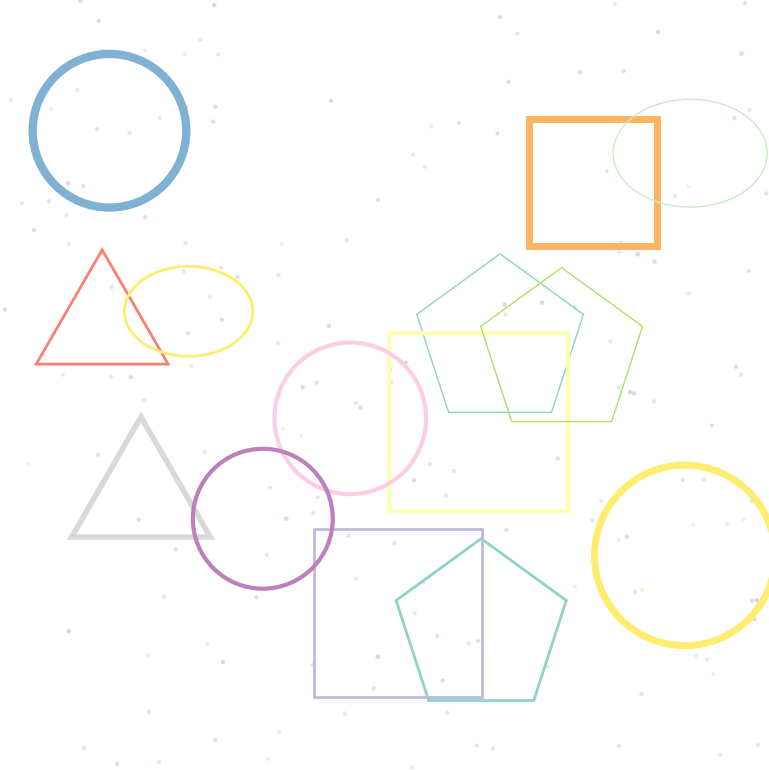[{"shape": "pentagon", "thickness": 1, "radius": 0.58, "center": [0.625, 0.184]}, {"shape": "pentagon", "thickness": 0.5, "radius": 0.57, "center": [0.649, 0.557]}, {"shape": "square", "thickness": 1.5, "radius": 0.58, "center": [0.621, 0.452]}, {"shape": "square", "thickness": 1, "radius": 0.55, "center": [0.517, 0.204]}, {"shape": "triangle", "thickness": 1, "radius": 0.49, "center": [0.133, 0.577]}, {"shape": "circle", "thickness": 3, "radius": 0.5, "center": [0.142, 0.83]}, {"shape": "square", "thickness": 2.5, "radius": 0.41, "center": [0.77, 0.763]}, {"shape": "pentagon", "thickness": 0.5, "radius": 0.55, "center": [0.729, 0.542]}, {"shape": "circle", "thickness": 1.5, "radius": 0.49, "center": [0.455, 0.457]}, {"shape": "triangle", "thickness": 2, "radius": 0.52, "center": [0.183, 0.355]}, {"shape": "circle", "thickness": 1.5, "radius": 0.45, "center": [0.341, 0.326]}, {"shape": "oval", "thickness": 0.5, "radius": 0.5, "center": [0.896, 0.801]}, {"shape": "oval", "thickness": 1, "radius": 0.42, "center": [0.245, 0.596]}, {"shape": "circle", "thickness": 2.5, "radius": 0.59, "center": [0.889, 0.279]}]